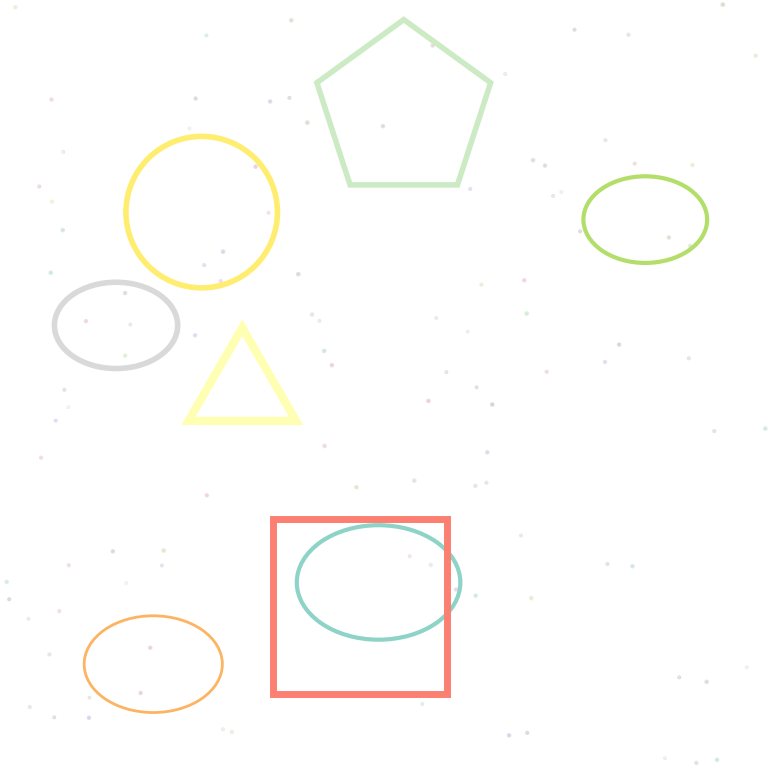[{"shape": "oval", "thickness": 1.5, "radius": 0.53, "center": [0.492, 0.244]}, {"shape": "triangle", "thickness": 3, "radius": 0.4, "center": [0.315, 0.494]}, {"shape": "square", "thickness": 2.5, "radius": 0.57, "center": [0.467, 0.212]}, {"shape": "oval", "thickness": 1, "radius": 0.45, "center": [0.199, 0.137]}, {"shape": "oval", "thickness": 1.5, "radius": 0.4, "center": [0.838, 0.715]}, {"shape": "oval", "thickness": 2, "radius": 0.4, "center": [0.151, 0.577]}, {"shape": "pentagon", "thickness": 2, "radius": 0.59, "center": [0.524, 0.856]}, {"shape": "circle", "thickness": 2, "radius": 0.49, "center": [0.262, 0.725]}]